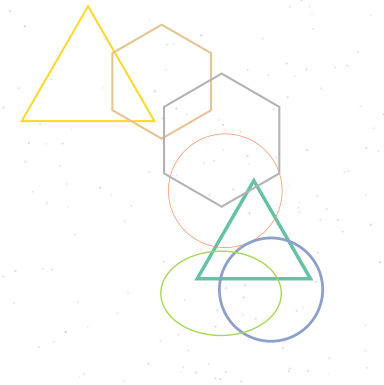[{"shape": "triangle", "thickness": 2.5, "radius": 0.85, "center": [0.659, 0.361]}, {"shape": "circle", "thickness": 0.5, "radius": 0.74, "center": [0.585, 0.505]}, {"shape": "circle", "thickness": 2, "radius": 0.67, "center": [0.704, 0.248]}, {"shape": "oval", "thickness": 1, "radius": 0.78, "center": [0.574, 0.238]}, {"shape": "triangle", "thickness": 1.5, "radius": 0.99, "center": [0.229, 0.785]}, {"shape": "hexagon", "thickness": 1.5, "radius": 0.74, "center": [0.42, 0.788]}, {"shape": "hexagon", "thickness": 1.5, "radius": 0.86, "center": [0.576, 0.636]}]